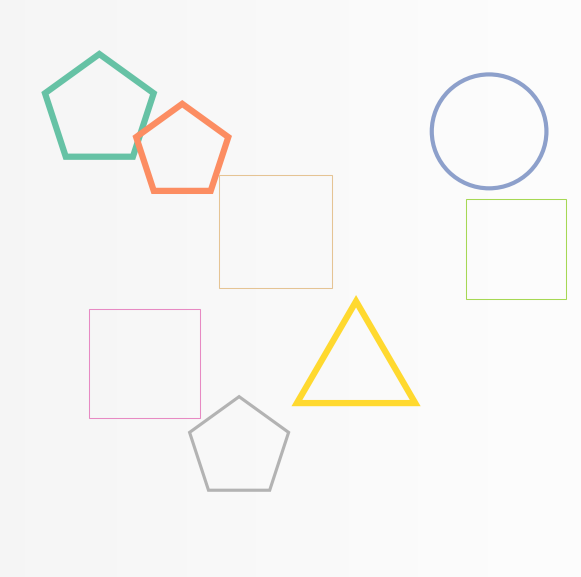[{"shape": "pentagon", "thickness": 3, "radius": 0.49, "center": [0.171, 0.807]}, {"shape": "pentagon", "thickness": 3, "radius": 0.42, "center": [0.314, 0.736]}, {"shape": "circle", "thickness": 2, "radius": 0.49, "center": [0.841, 0.772]}, {"shape": "square", "thickness": 0.5, "radius": 0.48, "center": [0.249, 0.37]}, {"shape": "square", "thickness": 0.5, "radius": 0.43, "center": [0.888, 0.568]}, {"shape": "triangle", "thickness": 3, "radius": 0.59, "center": [0.613, 0.36]}, {"shape": "square", "thickness": 0.5, "radius": 0.49, "center": [0.474, 0.599]}, {"shape": "pentagon", "thickness": 1.5, "radius": 0.45, "center": [0.411, 0.223]}]